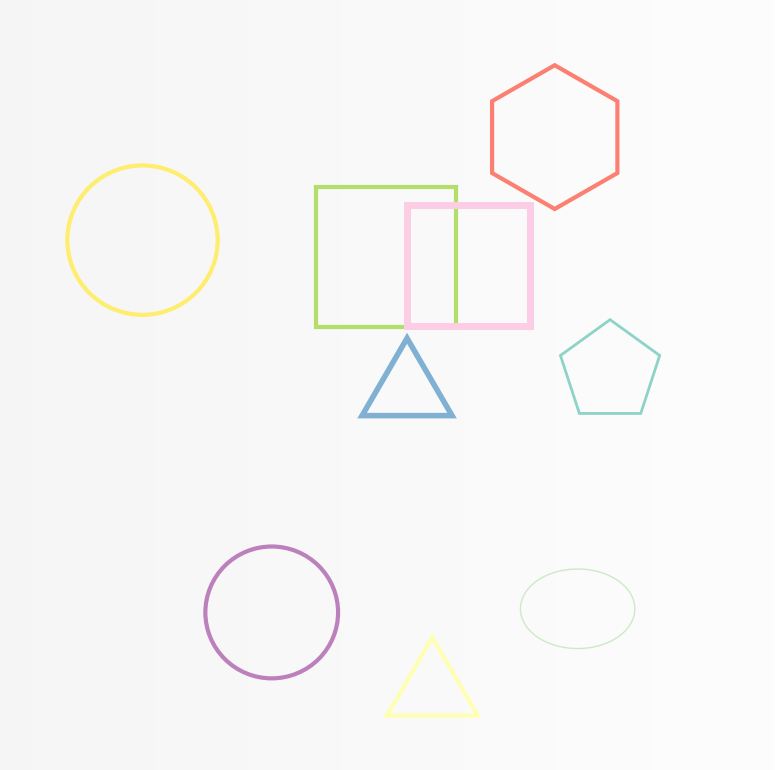[{"shape": "pentagon", "thickness": 1, "radius": 0.34, "center": [0.787, 0.518]}, {"shape": "triangle", "thickness": 1.5, "radius": 0.34, "center": [0.558, 0.105]}, {"shape": "hexagon", "thickness": 1.5, "radius": 0.47, "center": [0.716, 0.822]}, {"shape": "triangle", "thickness": 2, "radius": 0.34, "center": [0.525, 0.494]}, {"shape": "square", "thickness": 1.5, "radius": 0.45, "center": [0.498, 0.666]}, {"shape": "square", "thickness": 2.5, "radius": 0.4, "center": [0.604, 0.655]}, {"shape": "circle", "thickness": 1.5, "radius": 0.43, "center": [0.351, 0.205]}, {"shape": "oval", "thickness": 0.5, "radius": 0.37, "center": [0.745, 0.209]}, {"shape": "circle", "thickness": 1.5, "radius": 0.48, "center": [0.184, 0.688]}]